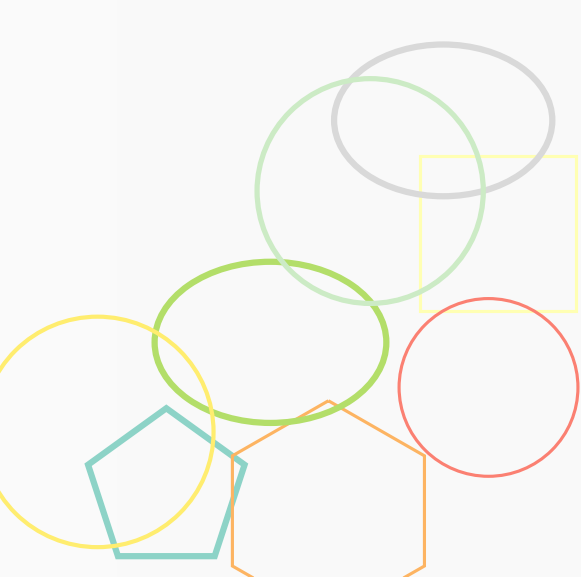[{"shape": "pentagon", "thickness": 3, "radius": 0.71, "center": [0.286, 0.151]}, {"shape": "square", "thickness": 1.5, "radius": 0.67, "center": [0.857, 0.595]}, {"shape": "circle", "thickness": 1.5, "radius": 0.77, "center": [0.84, 0.328]}, {"shape": "hexagon", "thickness": 1.5, "radius": 0.95, "center": [0.565, 0.114]}, {"shape": "oval", "thickness": 3, "radius": 1.0, "center": [0.465, 0.406]}, {"shape": "oval", "thickness": 3, "radius": 0.94, "center": [0.763, 0.791]}, {"shape": "circle", "thickness": 2.5, "radius": 0.97, "center": [0.637, 0.668]}, {"shape": "circle", "thickness": 2, "radius": 1.0, "center": [0.168, 0.251]}]